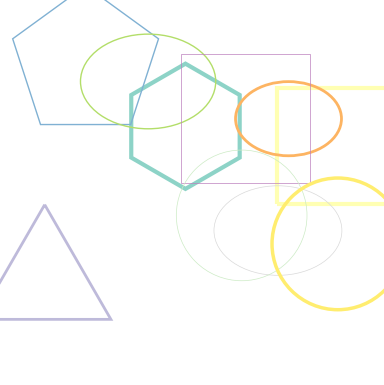[{"shape": "hexagon", "thickness": 3, "radius": 0.81, "center": [0.482, 0.672]}, {"shape": "square", "thickness": 3, "radius": 0.75, "center": [0.868, 0.621]}, {"shape": "triangle", "thickness": 2, "radius": 0.99, "center": [0.116, 0.27]}, {"shape": "pentagon", "thickness": 1, "radius": 1.0, "center": [0.222, 0.838]}, {"shape": "oval", "thickness": 2, "radius": 0.69, "center": [0.749, 0.692]}, {"shape": "oval", "thickness": 1, "radius": 0.88, "center": [0.385, 0.788]}, {"shape": "oval", "thickness": 0.5, "radius": 0.83, "center": [0.722, 0.401]}, {"shape": "square", "thickness": 0.5, "radius": 0.84, "center": [0.637, 0.692]}, {"shape": "circle", "thickness": 0.5, "radius": 0.85, "center": [0.628, 0.441]}, {"shape": "circle", "thickness": 2.5, "radius": 0.86, "center": [0.878, 0.367]}]